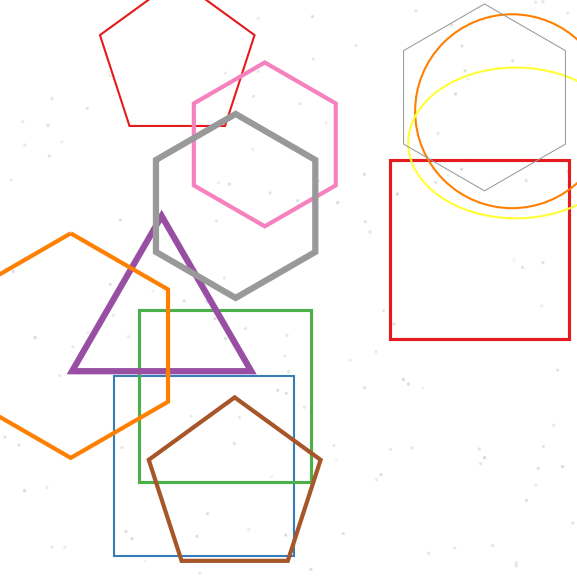[{"shape": "square", "thickness": 1.5, "radius": 0.78, "center": [0.83, 0.567]}, {"shape": "pentagon", "thickness": 1, "radius": 0.7, "center": [0.307, 0.895]}, {"shape": "square", "thickness": 1, "radius": 0.78, "center": [0.353, 0.192]}, {"shape": "square", "thickness": 1.5, "radius": 0.74, "center": [0.389, 0.314]}, {"shape": "triangle", "thickness": 3, "radius": 0.9, "center": [0.28, 0.446]}, {"shape": "circle", "thickness": 1, "radius": 0.84, "center": [0.887, 0.807]}, {"shape": "hexagon", "thickness": 2, "radius": 0.97, "center": [0.123, 0.401]}, {"shape": "oval", "thickness": 1, "radius": 0.93, "center": [0.893, 0.752]}, {"shape": "pentagon", "thickness": 2, "radius": 0.78, "center": [0.406, 0.155]}, {"shape": "hexagon", "thickness": 2, "radius": 0.71, "center": [0.459, 0.749]}, {"shape": "hexagon", "thickness": 0.5, "radius": 0.81, "center": [0.839, 0.831]}, {"shape": "hexagon", "thickness": 3, "radius": 0.8, "center": [0.408, 0.643]}]